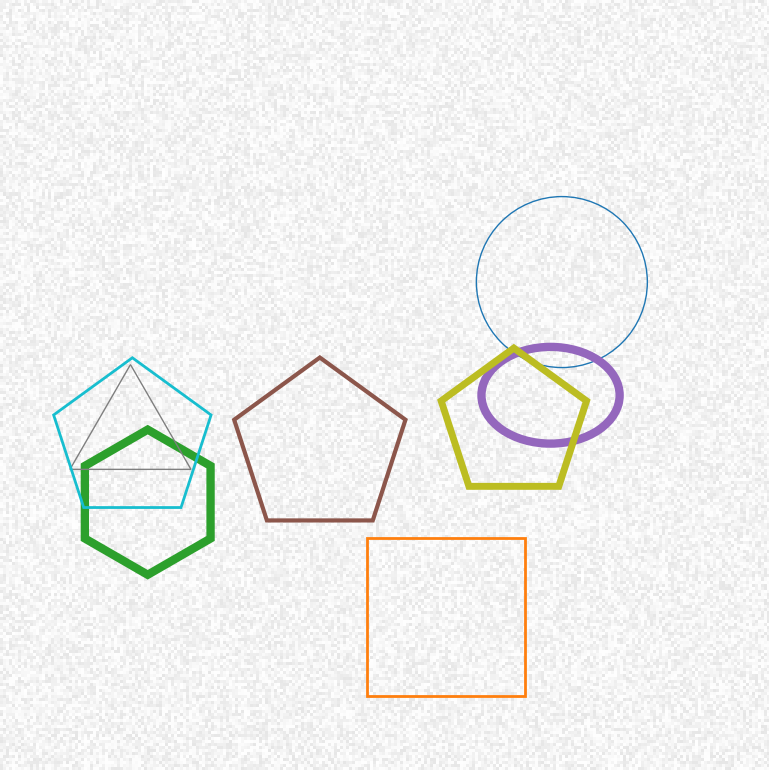[{"shape": "circle", "thickness": 0.5, "radius": 0.56, "center": [0.73, 0.634]}, {"shape": "square", "thickness": 1, "radius": 0.51, "center": [0.579, 0.198]}, {"shape": "hexagon", "thickness": 3, "radius": 0.47, "center": [0.192, 0.348]}, {"shape": "oval", "thickness": 3, "radius": 0.45, "center": [0.715, 0.487]}, {"shape": "pentagon", "thickness": 1.5, "radius": 0.58, "center": [0.415, 0.419]}, {"shape": "triangle", "thickness": 0.5, "radius": 0.45, "center": [0.169, 0.436]}, {"shape": "pentagon", "thickness": 2.5, "radius": 0.5, "center": [0.667, 0.449]}, {"shape": "pentagon", "thickness": 1, "radius": 0.54, "center": [0.172, 0.428]}]